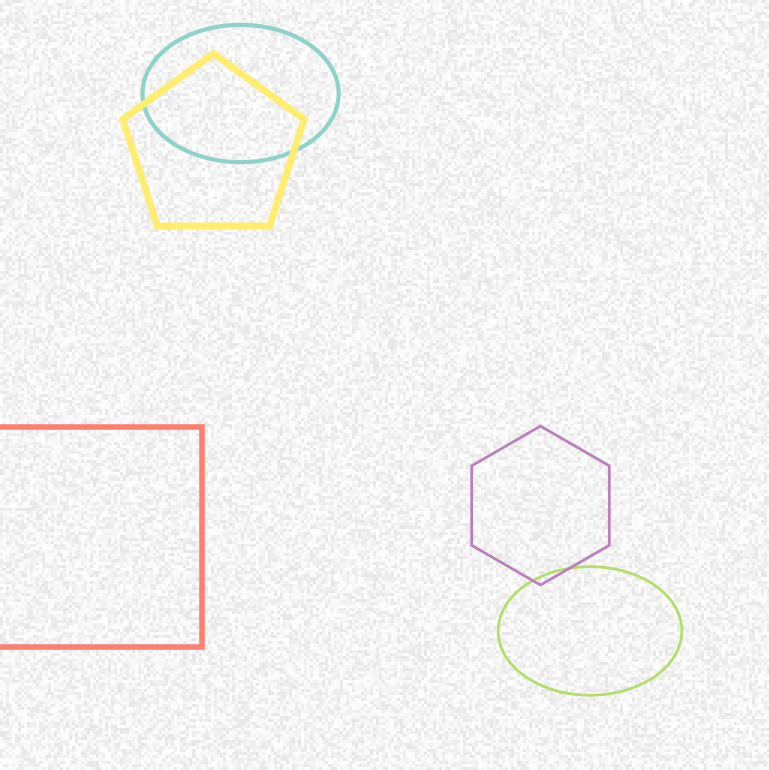[{"shape": "oval", "thickness": 1.5, "radius": 0.64, "center": [0.312, 0.879]}, {"shape": "square", "thickness": 2, "radius": 0.71, "center": [0.12, 0.303]}, {"shape": "oval", "thickness": 1, "radius": 0.6, "center": [0.766, 0.181]}, {"shape": "hexagon", "thickness": 1, "radius": 0.52, "center": [0.702, 0.343]}, {"shape": "pentagon", "thickness": 2.5, "radius": 0.62, "center": [0.277, 0.807]}]